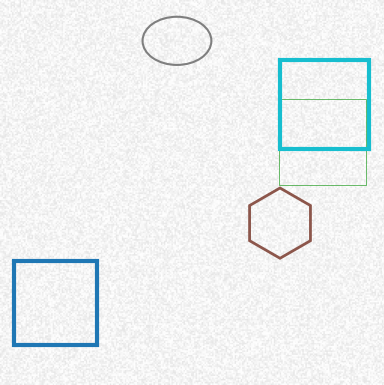[{"shape": "square", "thickness": 3, "radius": 0.54, "center": [0.144, 0.212]}, {"shape": "square", "thickness": 0.5, "radius": 0.56, "center": [0.838, 0.632]}, {"shape": "hexagon", "thickness": 2, "radius": 0.46, "center": [0.727, 0.42]}, {"shape": "oval", "thickness": 1.5, "radius": 0.45, "center": [0.46, 0.894]}, {"shape": "square", "thickness": 3, "radius": 0.58, "center": [0.843, 0.73]}]